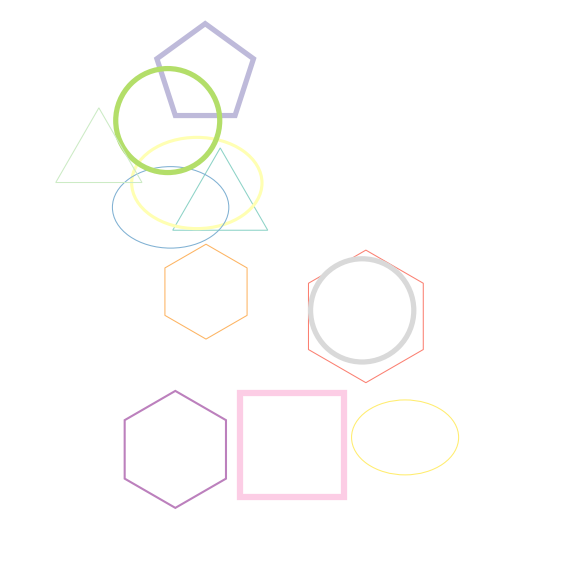[{"shape": "triangle", "thickness": 0.5, "radius": 0.48, "center": [0.381, 0.648]}, {"shape": "oval", "thickness": 1.5, "radius": 0.56, "center": [0.341, 0.682]}, {"shape": "pentagon", "thickness": 2.5, "radius": 0.44, "center": [0.355, 0.87]}, {"shape": "hexagon", "thickness": 0.5, "radius": 0.57, "center": [0.634, 0.451]}, {"shape": "oval", "thickness": 0.5, "radius": 0.5, "center": [0.295, 0.64]}, {"shape": "hexagon", "thickness": 0.5, "radius": 0.41, "center": [0.357, 0.494]}, {"shape": "circle", "thickness": 2.5, "radius": 0.45, "center": [0.29, 0.79]}, {"shape": "square", "thickness": 3, "radius": 0.45, "center": [0.505, 0.228]}, {"shape": "circle", "thickness": 2.5, "radius": 0.45, "center": [0.627, 0.462]}, {"shape": "hexagon", "thickness": 1, "radius": 0.51, "center": [0.304, 0.221]}, {"shape": "triangle", "thickness": 0.5, "radius": 0.43, "center": [0.171, 0.726]}, {"shape": "oval", "thickness": 0.5, "radius": 0.46, "center": [0.701, 0.242]}]